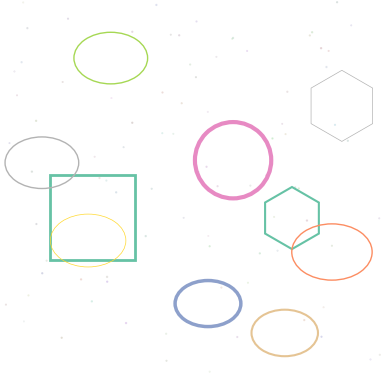[{"shape": "hexagon", "thickness": 1.5, "radius": 0.4, "center": [0.758, 0.434]}, {"shape": "square", "thickness": 2, "radius": 0.55, "center": [0.241, 0.436]}, {"shape": "oval", "thickness": 1, "radius": 0.52, "center": [0.862, 0.345]}, {"shape": "oval", "thickness": 2.5, "radius": 0.43, "center": [0.54, 0.212]}, {"shape": "circle", "thickness": 3, "radius": 0.5, "center": [0.605, 0.584]}, {"shape": "oval", "thickness": 1, "radius": 0.48, "center": [0.288, 0.849]}, {"shape": "oval", "thickness": 0.5, "radius": 0.49, "center": [0.229, 0.375]}, {"shape": "oval", "thickness": 1.5, "radius": 0.43, "center": [0.74, 0.135]}, {"shape": "oval", "thickness": 1, "radius": 0.48, "center": [0.109, 0.577]}, {"shape": "hexagon", "thickness": 0.5, "radius": 0.46, "center": [0.888, 0.725]}]